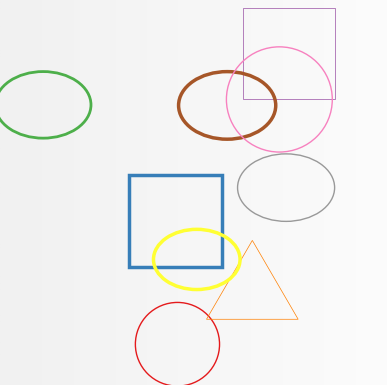[{"shape": "circle", "thickness": 1, "radius": 0.54, "center": [0.458, 0.106]}, {"shape": "square", "thickness": 2.5, "radius": 0.6, "center": [0.452, 0.426]}, {"shape": "oval", "thickness": 2, "radius": 0.62, "center": [0.111, 0.728]}, {"shape": "square", "thickness": 0.5, "radius": 0.59, "center": [0.746, 0.861]}, {"shape": "triangle", "thickness": 0.5, "radius": 0.68, "center": [0.651, 0.239]}, {"shape": "oval", "thickness": 2.5, "radius": 0.56, "center": [0.508, 0.326]}, {"shape": "oval", "thickness": 2.5, "radius": 0.63, "center": [0.586, 0.726]}, {"shape": "circle", "thickness": 1, "radius": 0.68, "center": [0.721, 0.742]}, {"shape": "oval", "thickness": 1, "radius": 0.63, "center": [0.738, 0.513]}]